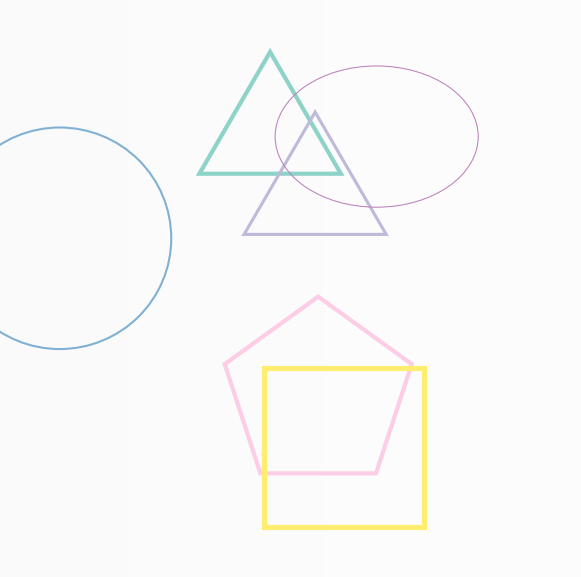[{"shape": "triangle", "thickness": 2, "radius": 0.7, "center": [0.465, 0.769]}, {"shape": "triangle", "thickness": 1.5, "radius": 0.71, "center": [0.542, 0.664]}, {"shape": "circle", "thickness": 1, "radius": 0.96, "center": [0.103, 0.587]}, {"shape": "pentagon", "thickness": 2, "radius": 0.85, "center": [0.547, 0.316]}, {"shape": "oval", "thickness": 0.5, "radius": 0.87, "center": [0.648, 0.763]}, {"shape": "square", "thickness": 2.5, "radius": 0.69, "center": [0.591, 0.224]}]